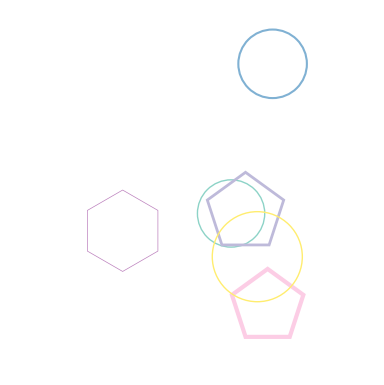[{"shape": "circle", "thickness": 1, "radius": 0.44, "center": [0.6, 0.446]}, {"shape": "pentagon", "thickness": 2, "radius": 0.52, "center": [0.638, 0.448]}, {"shape": "circle", "thickness": 1.5, "radius": 0.45, "center": [0.708, 0.834]}, {"shape": "pentagon", "thickness": 3, "radius": 0.49, "center": [0.695, 0.204]}, {"shape": "hexagon", "thickness": 0.5, "radius": 0.53, "center": [0.319, 0.401]}, {"shape": "circle", "thickness": 1, "radius": 0.58, "center": [0.668, 0.333]}]